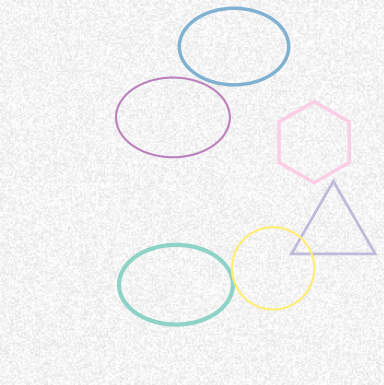[{"shape": "oval", "thickness": 3, "radius": 0.74, "center": [0.457, 0.26]}, {"shape": "triangle", "thickness": 2, "radius": 0.63, "center": [0.866, 0.403]}, {"shape": "oval", "thickness": 2.5, "radius": 0.71, "center": [0.608, 0.879]}, {"shape": "hexagon", "thickness": 2.5, "radius": 0.53, "center": [0.816, 0.631]}, {"shape": "oval", "thickness": 1.5, "radius": 0.74, "center": [0.449, 0.695]}, {"shape": "circle", "thickness": 1.5, "radius": 0.53, "center": [0.709, 0.303]}]